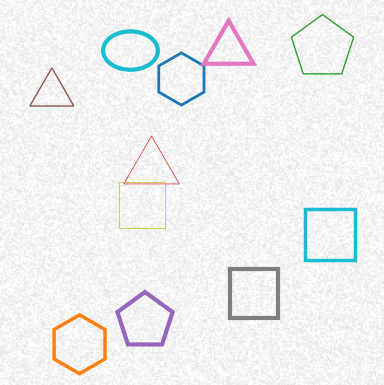[{"shape": "hexagon", "thickness": 2, "radius": 0.34, "center": [0.471, 0.795]}, {"shape": "hexagon", "thickness": 2.5, "radius": 0.38, "center": [0.207, 0.106]}, {"shape": "pentagon", "thickness": 1, "radius": 0.43, "center": [0.838, 0.877]}, {"shape": "triangle", "thickness": 0.5, "radius": 0.42, "center": [0.394, 0.564]}, {"shape": "pentagon", "thickness": 3, "radius": 0.38, "center": [0.377, 0.166]}, {"shape": "triangle", "thickness": 1, "radius": 0.33, "center": [0.135, 0.758]}, {"shape": "triangle", "thickness": 3, "radius": 0.37, "center": [0.594, 0.872]}, {"shape": "square", "thickness": 3, "radius": 0.32, "center": [0.659, 0.237]}, {"shape": "square", "thickness": 0.5, "radius": 0.3, "center": [0.369, 0.467]}, {"shape": "oval", "thickness": 3, "radius": 0.36, "center": [0.339, 0.869]}, {"shape": "square", "thickness": 2.5, "radius": 0.33, "center": [0.857, 0.391]}]